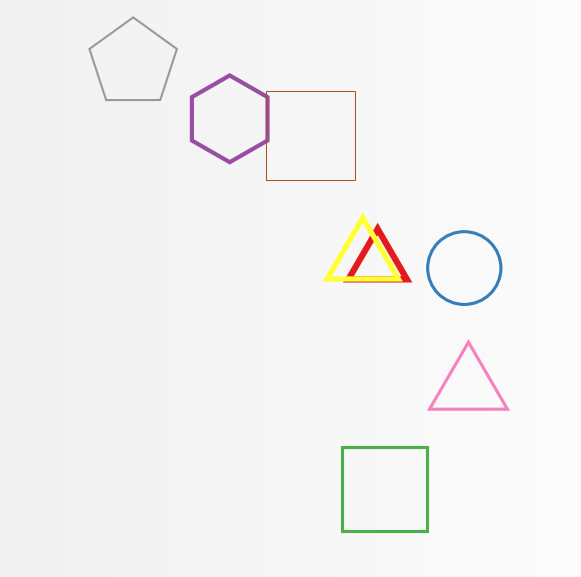[{"shape": "triangle", "thickness": 3, "radius": 0.29, "center": [0.65, 0.544]}, {"shape": "circle", "thickness": 1.5, "radius": 0.32, "center": [0.799, 0.535]}, {"shape": "square", "thickness": 1.5, "radius": 0.36, "center": [0.661, 0.152]}, {"shape": "hexagon", "thickness": 2, "radius": 0.38, "center": [0.395, 0.793]}, {"shape": "triangle", "thickness": 2.5, "radius": 0.35, "center": [0.624, 0.551]}, {"shape": "square", "thickness": 0.5, "radius": 0.39, "center": [0.534, 0.765]}, {"shape": "triangle", "thickness": 1.5, "radius": 0.39, "center": [0.806, 0.329]}, {"shape": "pentagon", "thickness": 1, "radius": 0.4, "center": [0.229, 0.89]}]